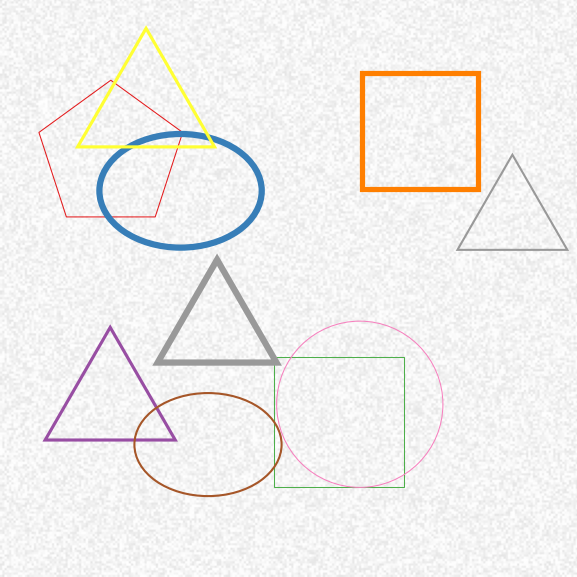[{"shape": "pentagon", "thickness": 0.5, "radius": 0.65, "center": [0.192, 0.729]}, {"shape": "oval", "thickness": 3, "radius": 0.7, "center": [0.313, 0.669]}, {"shape": "square", "thickness": 0.5, "radius": 0.56, "center": [0.587, 0.268]}, {"shape": "triangle", "thickness": 1.5, "radius": 0.65, "center": [0.191, 0.302]}, {"shape": "square", "thickness": 2.5, "radius": 0.5, "center": [0.727, 0.772]}, {"shape": "triangle", "thickness": 1.5, "radius": 0.68, "center": [0.253, 0.813]}, {"shape": "oval", "thickness": 1, "radius": 0.64, "center": [0.36, 0.229]}, {"shape": "circle", "thickness": 0.5, "radius": 0.72, "center": [0.623, 0.299]}, {"shape": "triangle", "thickness": 3, "radius": 0.59, "center": [0.376, 0.431]}, {"shape": "triangle", "thickness": 1, "radius": 0.55, "center": [0.887, 0.621]}]